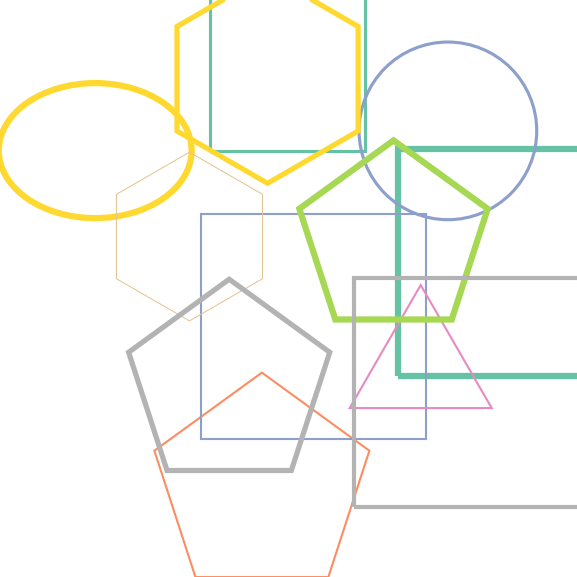[{"shape": "square", "thickness": 3, "radius": 0.98, "center": [0.885, 0.544]}, {"shape": "square", "thickness": 1.5, "radius": 0.67, "center": [0.498, 0.872]}, {"shape": "pentagon", "thickness": 1, "radius": 0.98, "center": [0.453, 0.158]}, {"shape": "circle", "thickness": 1.5, "radius": 0.77, "center": [0.776, 0.773]}, {"shape": "square", "thickness": 1, "radius": 0.97, "center": [0.542, 0.434]}, {"shape": "triangle", "thickness": 1, "radius": 0.71, "center": [0.728, 0.364]}, {"shape": "pentagon", "thickness": 3, "radius": 0.86, "center": [0.681, 0.585]}, {"shape": "oval", "thickness": 3, "radius": 0.84, "center": [0.165, 0.738]}, {"shape": "hexagon", "thickness": 2.5, "radius": 0.91, "center": [0.463, 0.863]}, {"shape": "hexagon", "thickness": 0.5, "radius": 0.73, "center": [0.328, 0.59]}, {"shape": "square", "thickness": 2, "radius": 0.99, "center": [0.811, 0.319]}, {"shape": "pentagon", "thickness": 2.5, "radius": 0.92, "center": [0.397, 0.333]}]